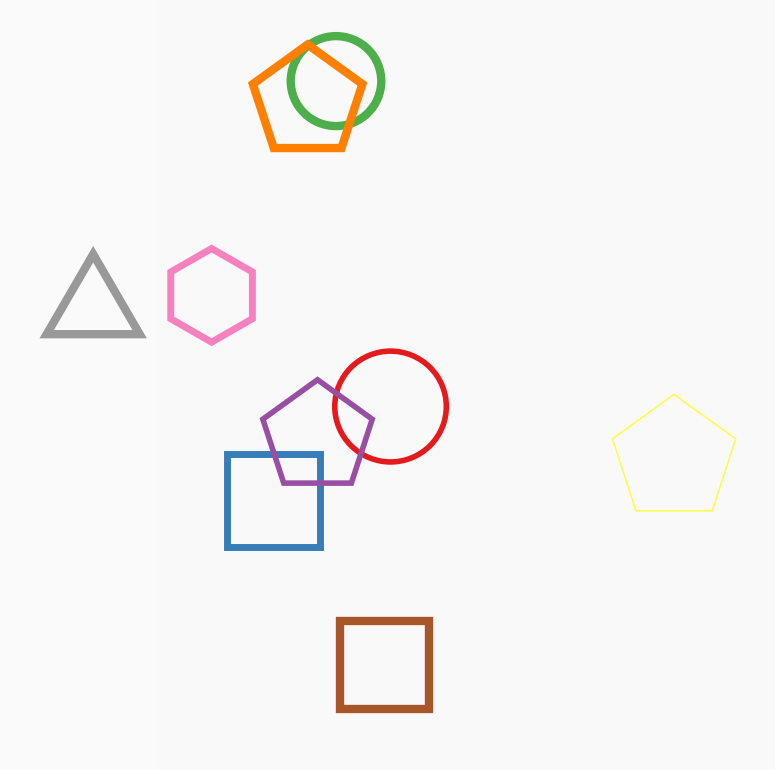[{"shape": "circle", "thickness": 2, "radius": 0.36, "center": [0.504, 0.472]}, {"shape": "square", "thickness": 2.5, "radius": 0.3, "center": [0.352, 0.35]}, {"shape": "circle", "thickness": 3, "radius": 0.29, "center": [0.434, 0.895]}, {"shape": "pentagon", "thickness": 2, "radius": 0.37, "center": [0.41, 0.433]}, {"shape": "pentagon", "thickness": 3, "radius": 0.37, "center": [0.397, 0.868]}, {"shape": "pentagon", "thickness": 0.5, "radius": 0.42, "center": [0.87, 0.404]}, {"shape": "square", "thickness": 3, "radius": 0.29, "center": [0.496, 0.136]}, {"shape": "hexagon", "thickness": 2.5, "radius": 0.3, "center": [0.273, 0.616]}, {"shape": "triangle", "thickness": 3, "radius": 0.35, "center": [0.12, 0.601]}]